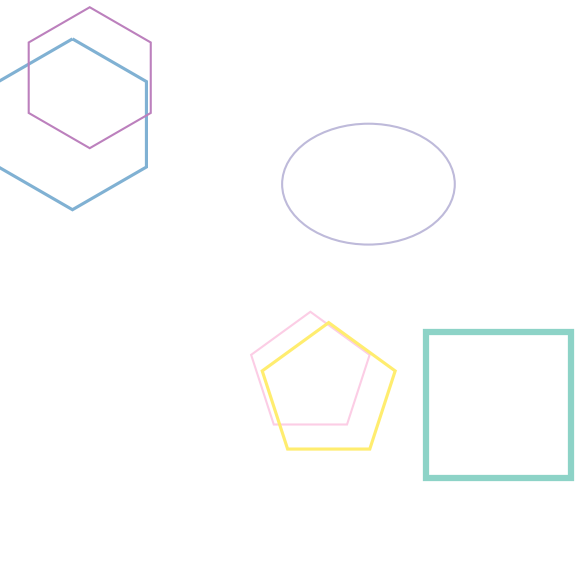[{"shape": "square", "thickness": 3, "radius": 0.63, "center": [0.863, 0.298]}, {"shape": "oval", "thickness": 1, "radius": 0.75, "center": [0.638, 0.68]}, {"shape": "hexagon", "thickness": 1.5, "radius": 0.74, "center": [0.125, 0.784]}, {"shape": "pentagon", "thickness": 1, "radius": 0.54, "center": [0.537, 0.351]}, {"shape": "hexagon", "thickness": 1, "radius": 0.61, "center": [0.155, 0.865]}, {"shape": "pentagon", "thickness": 1.5, "radius": 0.61, "center": [0.569, 0.319]}]